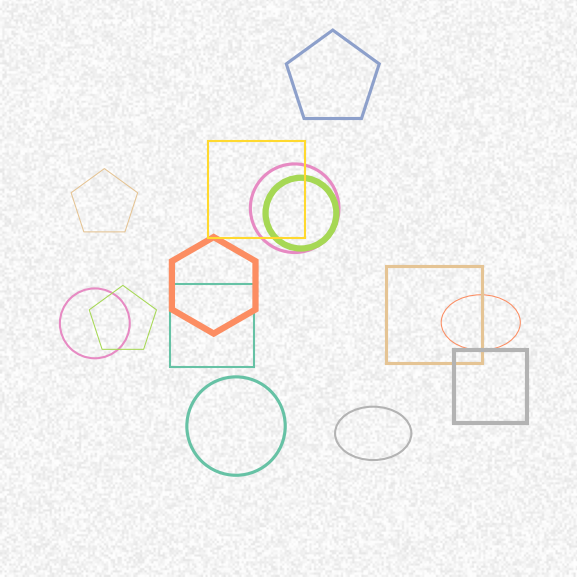[{"shape": "circle", "thickness": 1.5, "radius": 0.43, "center": [0.409, 0.261]}, {"shape": "square", "thickness": 1, "radius": 0.36, "center": [0.367, 0.436]}, {"shape": "oval", "thickness": 0.5, "radius": 0.34, "center": [0.832, 0.441]}, {"shape": "hexagon", "thickness": 3, "radius": 0.42, "center": [0.37, 0.505]}, {"shape": "pentagon", "thickness": 1.5, "radius": 0.42, "center": [0.576, 0.862]}, {"shape": "circle", "thickness": 1, "radius": 0.3, "center": [0.164, 0.439]}, {"shape": "circle", "thickness": 1.5, "radius": 0.38, "center": [0.51, 0.639]}, {"shape": "circle", "thickness": 3, "radius": 0.31, "center": [0.521, 0.63]}, {"shape": "pentagon", "thickness": 0.5, "radius": 0.31, "center": [0.213, 0.444]}, {"shape": "square", "thickness": 1, "radius": 0.42, "center": [0.444, 0.671]}, {"shape": "square", "thickness": 1.5, "radius": 0.42, "center": [0.752, 0.455]}, {"shape": "pentagon", "thickness": 0.5, "radius": 0.3, "center": [0.181, 0.647]}, {"shape": "oval", "thickness": 1, "radius": 0.33, "center": [0.646, 0.249]}, {"shape": "square", "thickness": 2, "radius": 0.32, "center": [0.85, 0.331]}]